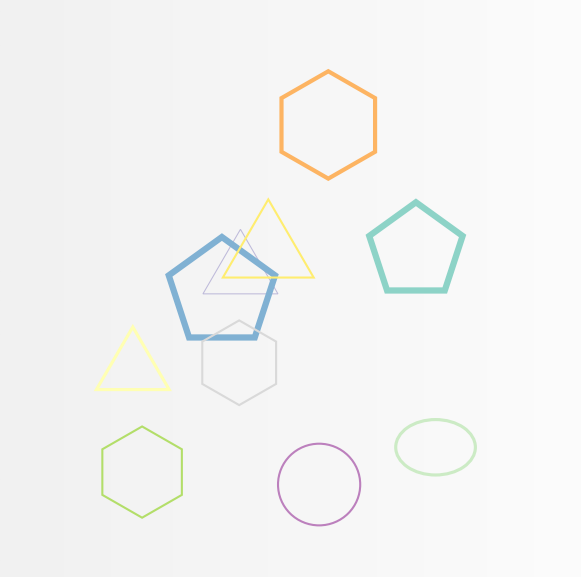[{"shape": "pentagon", "thickness": 3, "radius": 0.42, "center": [0.716, 0.564]}, {"shape": "triangle", "thickness": 1.5, "radius": 0.36, "center": [0.228, 0.361]}, {"shape": "triangle", "thickness": 0.5, "radius": 0.37, "center": [0.414, 0.528]}, {"shape": "pentagon", "thickness": 3, "radius": 0.48, "center": [0.382, 0.493]}, {"shape": "hexagon", "thickness": 2, "radius": 0.46, "center": [0.565, 0.783]}, {"shape": "hexagon", "thickness": 1, "radius": 0.39, "center": [0.244, 0.182]}, {"shape": "hexagon", "thickness": 1, "radius": 0.37, "center": [0.412, 0.371]}, {"shape": "circle", "thickness": 1, "radius": 0.35, "center": [0.549, 0.16]}, {"shape": "oval", "thickness": 1.5, "radius": 0.34, "center": [0.749, 0.225]}, {"shape": "triangle", "thickness": 1, "radius": 0.45, "center": [0.462, 0.564]}]